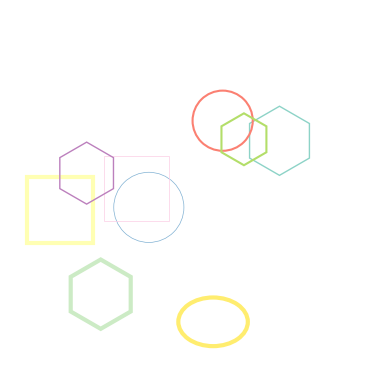[{"shape": "hexagon", "thickness": 1, "radius": 0.45, "center": [0.726, 0.634]}, {"shape": "square", "thickness": 3, "radius": 0.43, "center": [0.156, 0.455]}, {"shape": "circle", "thickness": 1.5, "radius": 0.39, "center": [0.578, 0.686]}, {"shape": "circle", "thickness": 0.5, "radius": 0.46, "center": [0.387, 0.461]}, {"shape": "hexagon", "thickness": 1.5, "radius": 0.34, "center": [0.634, 0.638]}, {"shape": "square", "thickness": 0.5, "radius": 0.42, "center": [0.355, 0.509]}, {"shape": "hexagon", "thickness": 1, "radius": 0.4, "center": [0.225, 0.55]}, {"shape": "hexagon", "thickness": 3, "radius": 0.45, "center": [0.262, 0.236]}, {"shape": "oval", "thickness": 3, "radius": 0.45, "center": [0.553, 0.164]}]